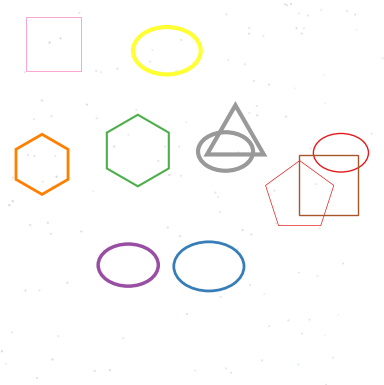[{"shape": "oval", "thickness": 1, "radius": 0.36, "center": [0.886, 0.603]}, {"shape": "pentagon", "thickness": 0.5, "radius": 0.47, "center": [0.778, 0.49]}, {"shape": "oval", "thickness": 2, "radius": 0.46, "center": [0.543, 0.308]}, {"shape": "hexagon", "thickness": 1.5, "radius": 0.46, "center": [0.358, 0.609]}, {"shape": "oval", "thickness": 2.5, "radius": 0.39, "center": [0.333, 0.311]}, {"shape": "hexagon", "thickness": 2, "radius": 0.39, "center": [0.109, 0.573]}, {"shape": "oval", "thickness": 3, "radius": 0.44, "center": [0.433, 0.868]}, {"shape": "square", "thickness": 1, "radius": 0.39, "center": [0.853, 0.52]}, {"shape": "square", "thickness": 0.5, "radius": 0.35, "center": [0.138, 0.885]}, {"shape": "triangle", "thickness": 3, "radius": 0.43, "center": [0.611, 0.641]}, {"shape": "oval", "thickness": 3, "radius": 0.36, "center": [0.586, 0.607]}]